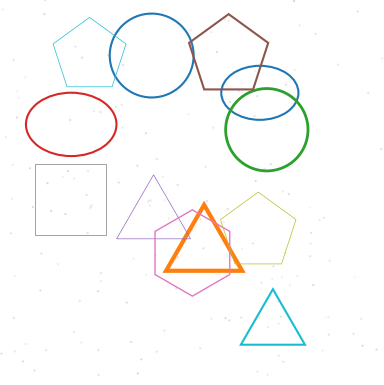[{"shape": "oval", "thickness": 1.5, "radius": 0.5, "center": [0.675, 0.759]}, {"shape": "circle", "thickness": 1.5, "radius": 0.54, "center": [0.394, 0.856]}, {"shape": "triangle", "thickness": 3, "radius": 0.57, "center": [0.53, 0.354]}, {"shape": "circle", "thickness": 2, "radius": 0.53, "center": [0.693, 0.663]}, {"shape": "oval", "thickness": 1.5, "radius": 0.59, "center": [0.185, 0.677]}, {"shape": "triangle", "thickness": 0.5, "radius": 0.55, "center": [0.399, 0.435]}, {"shape": "pentagon", "thickness": 1.5, "radius": 0.54, "center": [0.594, 0.855]}, {"shape": "hexagon", "thickness": 1, "radius": 0.56, "center": [0.5, 0.343]}, {"shape": "square", "thickness": 0.5, "radius": 0.46, "center": [0.184, 0.481]}, {"shape": "pentagon", "thickness": 0.5, "radius": 0.52, "center": [0.671, 0.398]}, {"shape": "pentagon", "thickness": 0.5, "radius": 0.5, "center": [0.233, 0.855]}, {"shape": "triangle", "thickness": 1.5, "radius": 0.48, "center": [0.709, 0.153]}]